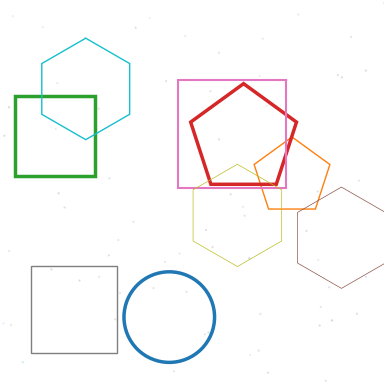[{"shape": "circle", "thickness": 2.5, "radius": 0.59, "center": [0.44, 0.176]}, {"shape": "pentagon", "thickness": 1, "radius": 0.52, "center": [0.758, 0.541]}, {"shape": "square", "thickness": 2.5, "radius": 0.52, "center": [0.143, 0.647]}, {"shape": "pentagon", "thickness": 2.5, "radius": 0.72, "center": [0.633, 0.638]}, {"shape": "hexagon", "thickness": 0.5, "radius": 0.66, "center": [0.887, 0.383]}, {"shape": "square", "thickness": 1.5, "radius": 0.7, "center": [0.603, 0.651]}, {"shape": "square", "thickness": 1, "radius": 0.56, "center": [0.192, 0.196]}, {"shape": "hexagon", "thickness": 0.5, "radius": 0.66, "center": [0.617, 0.441]}, {"shape": "hexagon", "thickness": 1, "radius": 0.66, "center": [0.223, 0.769]}]